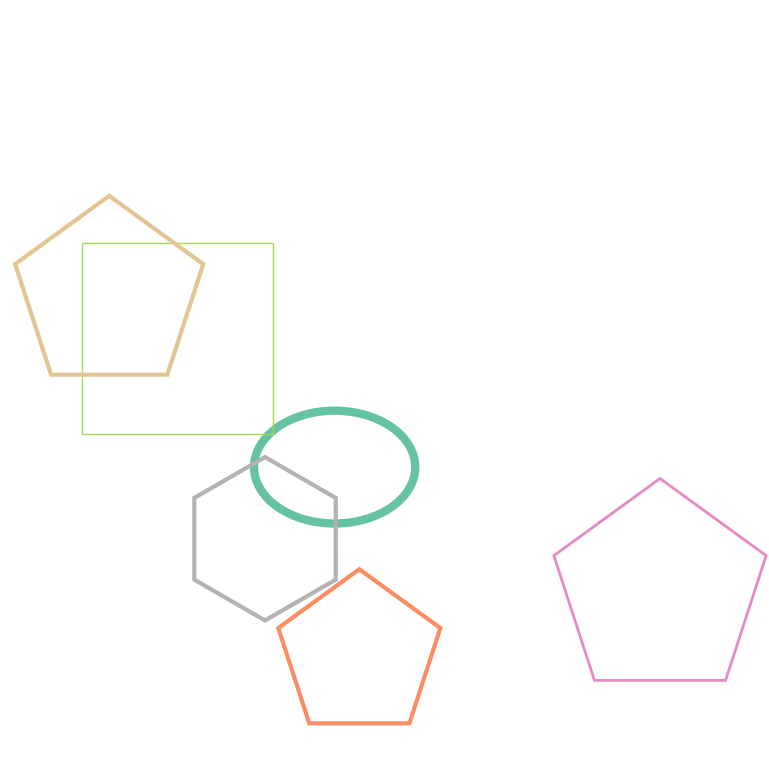[{"shape": "oval", "thickness": 3, "radius": 0.52, "center": [0.435, 0.393]}, {"shape": "pentagon", "thickness": 1.5, "radius": 0.55, "center": [0.467, 0.15]}, {"shape": "pentagon", "thickness": 1, "radius": 0.72, "center": [0.857, 0.234]}, {"shape": "square", "thickness": 0.5, "radius": 0.62, "center": [0.23, 0.56]}, {"shape": "pentagon", "thickness": 1.5, "radius": 0.64, "center": [0.142, 0.617]}, {"shape": "hexagon", "thickness": 1.5, "radius": 0.53, "center": [0.344, 0.3]}]